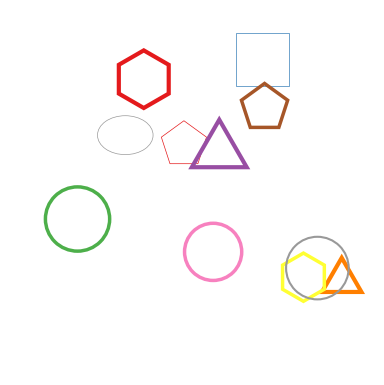[{"shape": "hexagon", "thickness": 3, "radius": 0.37, "center": [0.373, 0.794]}, {"shape": "pentagon", "thickness": 0.5, "radius": 0.31, "center": [0.478, 0.625]}, {"shape": "square", "thickness": 0.5, "radius": 0.34, "center": [0.682, 0.846]}, {"shape": "circle", "thickness": 2.5, "radius": 0.42, "center": [0.201, 0.431]}, {"shape": "triangle", "thickness": 3, "radius": 0.41, "center": [0.57, 0.607]}, {"shape": "triangle", "thickness": 3, "radius": 0.3, "center": [0.888, 0.271]}, {"shape": "hexagon", "thickness": 2.5, "radius": 0.31, "center": [0.788, 0.28]}, {"shape": "pentagon", "thickness": 2.5, "radius": 0.32, "center": [0.687, 0.72]}, {"shape": "circle", "thickness": 2.5, "radius": 0.37, "center": [0.554, 0.346]}, {"shape": "circle", "thickness": 1.5, "radius": 0.41, "center": [0.824, 0.304]}, {"shape": "oval", "thickness": 0.5, "radius": 0.36, "center": [0.325, 0.649]}]